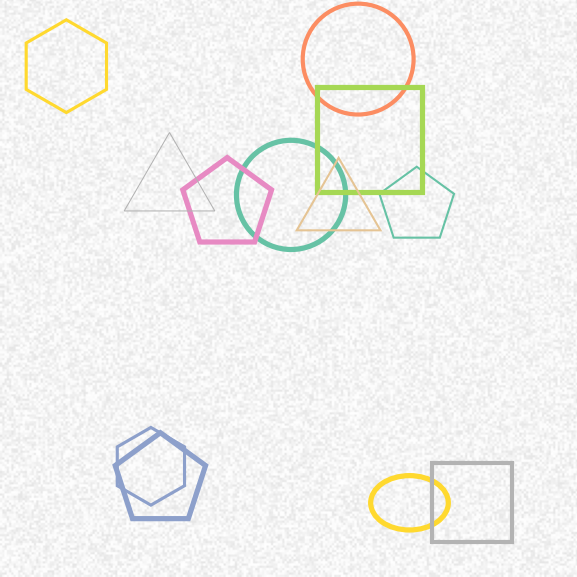[{"shape": "circle", "thickness": 2.5, "radius": 0.47, "center": [0.504, 0.662]}, {"shape": "pentagon", "thickness": 1, "radius": 0.34, "center": [0.722, 0.643]}, {"shape": "circle", "thickness": 2, "radius": 0.48, "center": [0.62, 0.897]}, {"shape": "hexagon", "thickness": 1.5, "radius": 0.34, "center": [0.261, 0.192]}, {"shape": "pentagon", "thickness": 2.5, "radius": 0.41, "center": [0.278, 0.168]}, {"shape": "pentagon", "thickness": 2.5, "radius": 0.4, "center": [0.393, 0.645]}, {"shape": "square", "thickness": 2.5, "radius": 0.45, "center": [0.64, 0.758]}, {"shape": "hexagon", "thickness": 1.5, "radius": 0.4, "center": [0.115, 0.884]}, {"shape": "oval", "thickness": 2.5, "radius": 0.34, "center": [0.709, 0.128]}, {"shape": "triangle", "thickness": 1, "radius": 0.42, "center": [0.586, 0.642]}, {"shape": "square", "thickness": 2, "radius": 0.34, "center": [0.817, 0.129]}, {"shape": "triangle", "thickness": 0.5, "radius": 0.45, "center": [0.294, 0.679]}]